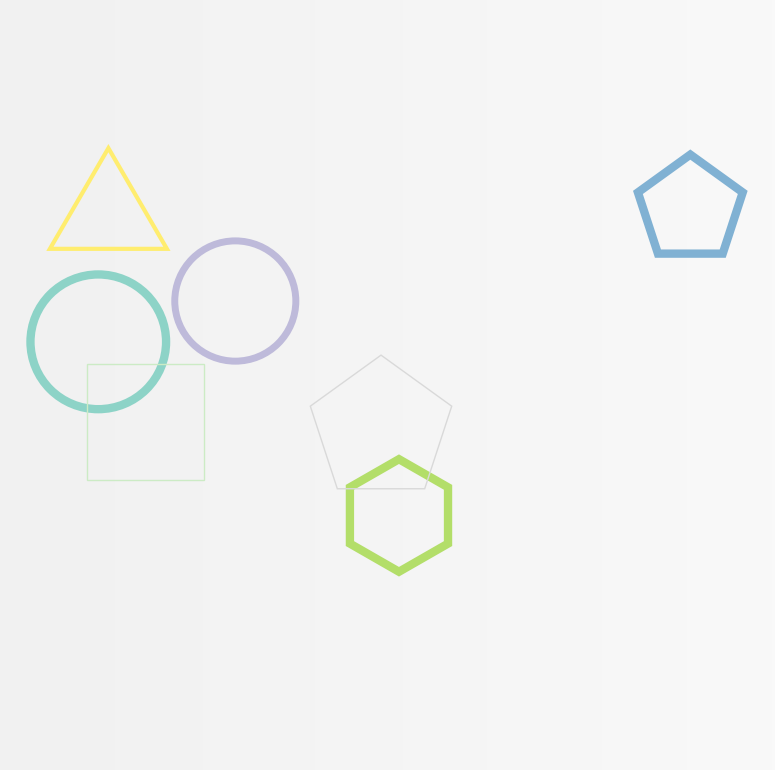[{"shape": "circle", "thickness": 3, "radius": 0.44, "center": [0.127, 0.556]}, {"shape": "circle", "thickness": 2.5, "radius": 0.39, "center": [0.304, 0.609]}, {"shape": "pentagon", "thickness": 3, "radius": 0.36, "center": [0.891, 0.728]}, {"shape": "hexagon", "thickness": 3, "radius": 0.37, "center": [0.515, 0.331]}, {"shape": "pentagon", "thickness": 0.5, "radius": 0.48, "center": [0.492, 0.443]}, {"shape": "square", "thickness": 0.5, "radius": 0.38, "center": [0.188, 0.452]}, {"shape": "triangle", "thickness": 1.5, "radius": 0.44, "center": [0.14, 0.72]}]